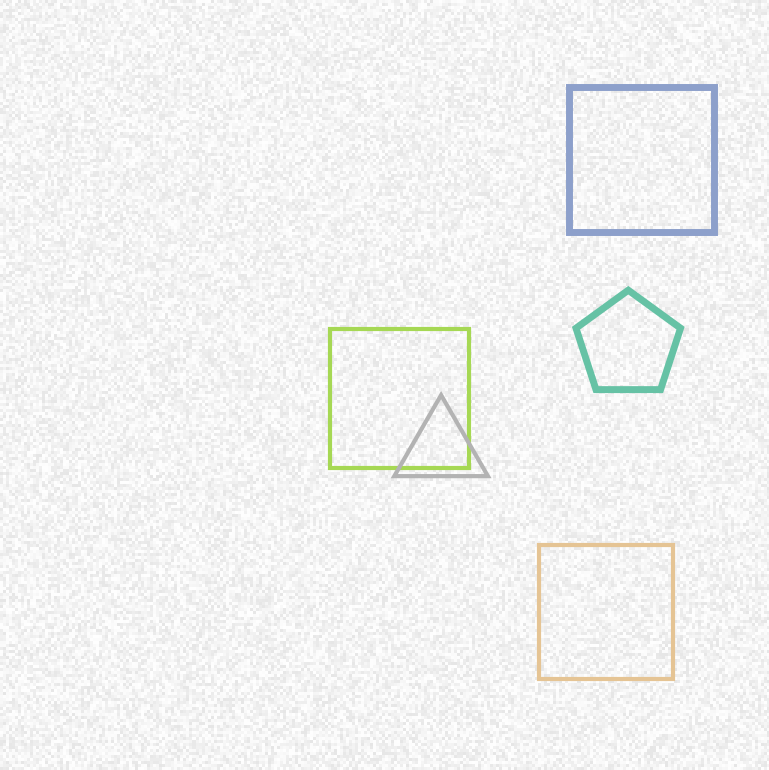[{"shape": "pentagon", "thickness": 2.5, "radius": 0.36, "center": [0.816, 0.552]}, {"shape": "square", "thickness": 2.5, "radius": 0.47, "center": [0.833, 0.792]}, {"shape": "square", "thickness": 1.5, "radius": 0.45, "center": [0.519, 0.483]}, {"shape": "square", "thickness": 1.5, "radius": 0.44, "center": [0.787, 0.205]}, {"shape": "triangle", "thickness": 1.5, "radius": 0.35, "center": [0.573, 0.417]}]